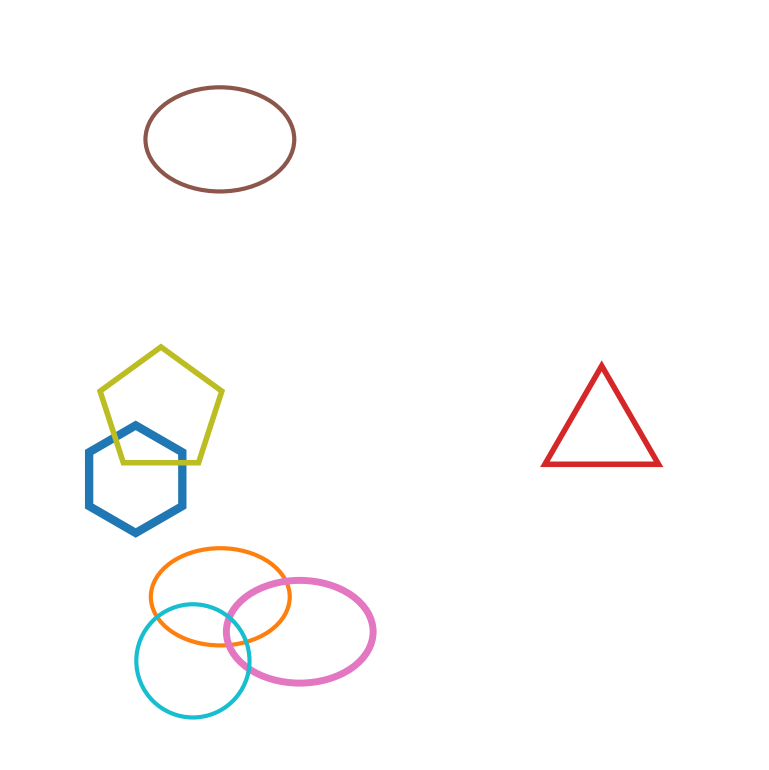[{"shape": "hexagon", "thickness": 3, "radius": 0.35, "center": [0.176, 0.378]}, {"shape": "oval", "thickness": 1.5, "radius": 0.45, "center": [0.286, 0.225]}, {"shape": "triangle", "thickness": 2, "radius": 0.43, "center": [0.781, 0.44]}, {"shape": "oval", "thickness": 1.5, "radius": 0.48, "center": [0.286, 0.819]}, {"shape": "oval", "thickness": 2.5, "radius": 0.48, "center": [0.389, 0.18]}, {"shape": "pentagon", "thickness": 2, "radius": 0.42, "center": [0.209, 0.466]}, {"shape": "circle", "thickness": 1.5, "radius": 0.37, "center": [0.251, 0.142]}]